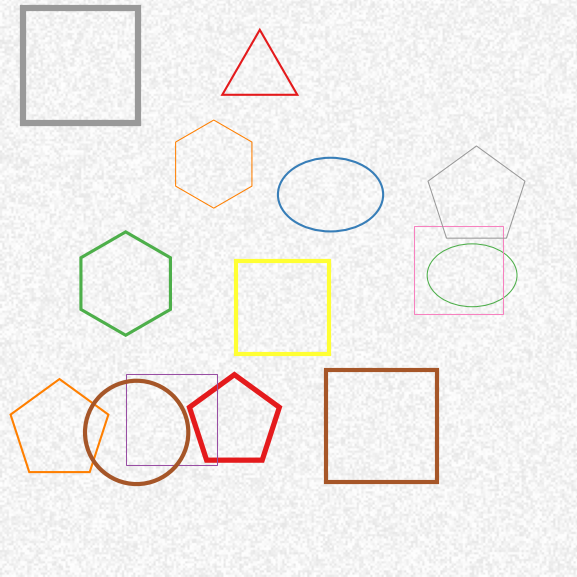[{"shape": "triangle", "thickness": 1, "radius": 0.38, "center": [0.45, 0.872]}, {"shape": "pentagon", "thickness": 2.5, "radius": 0.41, "center": [0.406, 0.269]}, {"shape": "oval", "thickness": 1, "radius": 0.46, "center": [0.572, 0.662]}, {"shape": "oval", "thickness": 0.5, "radius": 0.39, "center": [0.817, 0.522]}, {"shape": "hexagon", "thickness": 1.5, "radius": 0.45, "center": [0.218, 0.508]}, {"shape": "square", "thickness": 0.5, "radius": 0.39, "center": [0.297, 0.273]}, {"shape": "pentagon", "thickness": 1, "radius": 0.45, "center": [0.103, 0.254]}, {"shape": "hexagon", "thickness": 0.5, "radius": 0.38, "center": [0.37, 0.715]}, {"shape": "square", "thickness": 2, "radius": 0.4, "center": [0.489, 0.466]}, {"shape": "square", "thickness": 2, "radius": 0.48, "center": [0.66, 0.261]}, {"shape": "circle", "thickness": 2, "radius": 0.45, "center": [0.237, 0.25]}, {"shape": "square", "thickness": 0.5, "radius": 0.38, "center": [0.795, 0.532]}, {"shape": "pentagon", "thickness": 0.5, "radius": 0.44, "center": [0.825, 0.658]}, {"shape": "square", "thickness": 3, "radius": 0.5, "center": [0.14, 0.885]}]